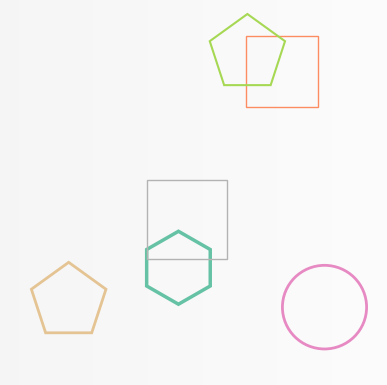[{"shape": "hexagon", "thickness": 2.5, "radius": 0.47, "center": [0.461, 0.305]}, {"shape": "square", "thickness": 1, "radius": 0.46, "center": [0.728, 0.814]}, {"shape": "circle", "thickness": 2, "radius": 0.54, "center": [0.837, 0.202]}, {"shape": "pentagon", "thickness": 1.5, "radius": 0.51, "center": [0.638, 0.861]}, {"shape": "pentagon", "thickness": 2, "radius": 0.51, "center": [0.177, 0.217]}, {"shape": "square", "thickness": 1, "radius": 0.51, "center": [0.482, 0.43]}]